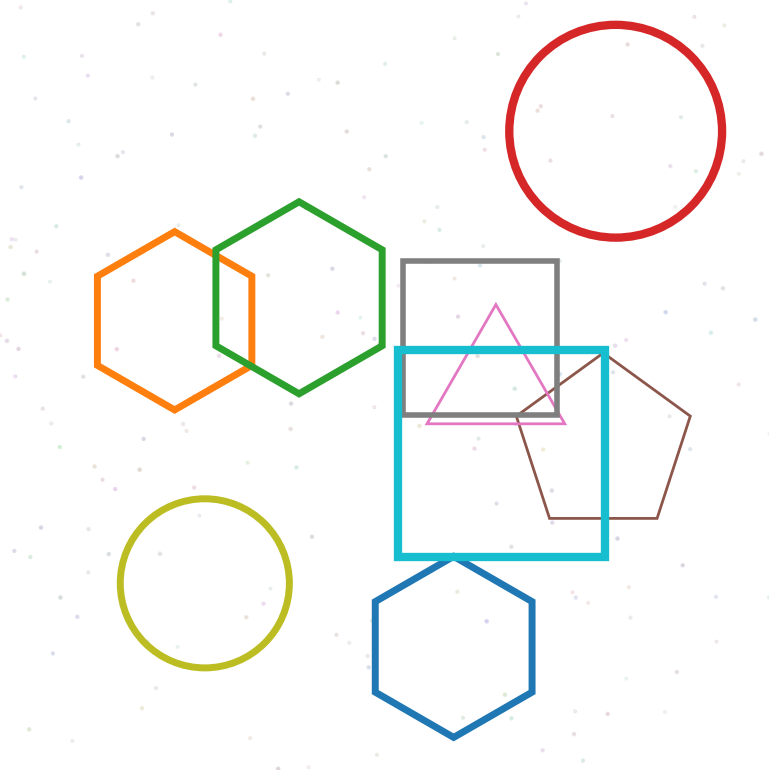[{"shape": "hexagon", "thickness": 2.5, "radius": 0.59, "center": [0.589, 0.16]}, {"shape": "hexagon", "thickness": 2.5, "radius": 0.58, "center": [0.227, 0.583]}, {"shape": "hexagon", "thickness": 2.5, "radius": 0.62, "center": [0.388, 0.613]}, {"shape": "circle", "thickness": 3, "radius": 0.69, "center": [0.8, 0.83]}, {"shape": "pentagon", "thickness": 1, "radius": 0.59, "center": [0.784, 0.423]}, {"shape": "triangle", "thickness": 1, "radius": 0.52, "center": [0.644, 0.501]}, {"shape": "square", "thickness": 2, "radius": 0.5, "center": [0.624, 0.561]}, {"shape": "circle", "thickness": 2.5, "radius": 0.55, "center": [0.266, 0.242]}, {"shape": "square", "thickness": 3, "radius": 0.67, "center": [0.651, 0.411]}]